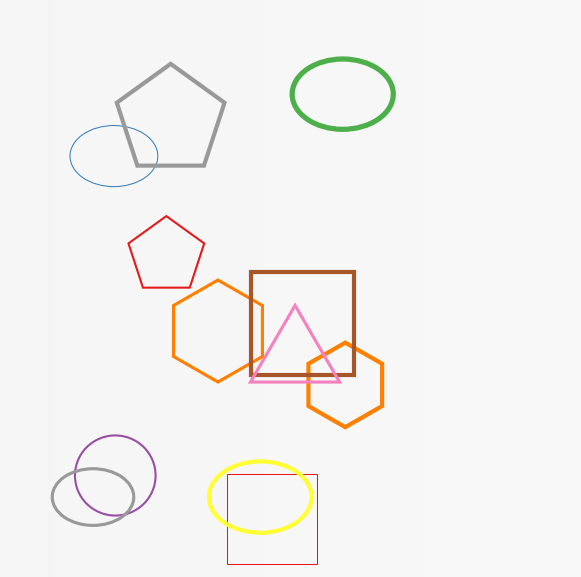[{"shape": "pentagon", "thickness": 1, "radius": 0.34, "center": [0.286, 0.556]}, {"shape": "square", "thickness": 0.5, "radius": 0.39, "center": [0.468, 0.101]}, {"shape": "oval", "thickness": 0.5, "radius": 0.38, "center": [0.196, 0.729]}, {"shape": "oval", "thickness": 2.5, "radius": 0.43, "center": [0.59, 0.836]}, {"shape": "circle", "thickness": 1, "radius": 0.35, "center": [0.198, 0.176]}, {"shape": "hexagon", "thickness": 1.5, "radius": 0.44, "center": [0.375, 0.426]}, {"shape": "hexagon", "thickness": 2, "radius": 0.37, "center": [0.594, 0.333]}, {"shape": "oval", "thickness": 2, "radius": 0.44, "center": [0.448, 0.138]}, {"shape": "square", "thickness": 2, "radius": 0.45, "center": [0.52, 0.439]}, {"shape": "triangle", "thickness": 1.5, "radius": 0.44, "center": [0.508, 0.382]}, {"shape": "oval", "thickness": 1.5, "radius": 0.35, "center": [0.16, 0.138]}, {"shape": "pentagon", "thickness": 2, "radius": 0.49, "center": [0.294, 0.791]}]